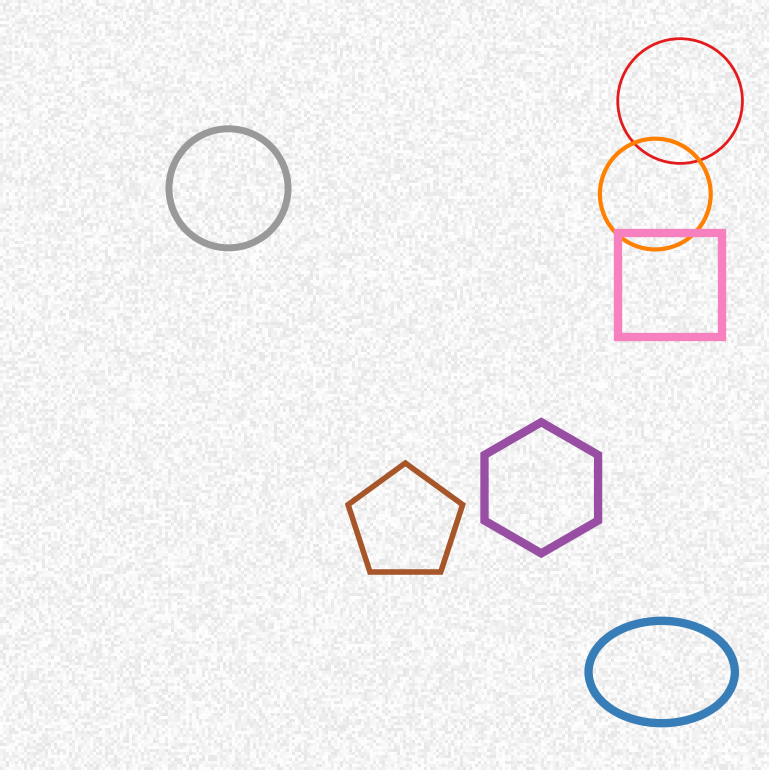[{"shape": "circle", "thickness": 1, "radius": 0.4, "center": [0.883, 0.869]}, {"shape": "oval", "thickness": 3, "radius": 0.47, "center": [0.859, 0.127]}, {"shape": "hexagon", "thickness": 3, "radius": 0.43, "center": [0.703, 0.367]}, {"shape": "circle", "thickness": 1.5, "radius": 0.36, "center": [0.851, 0.748]}, {"shape": "pentagon", "thickness": 2, "radius": 0.39, "center": [0.526, 0.32]}, {"shape": "square", "thickness": 3, "radius": 0.34, "center": [0.87, 0.63]}, {"shape": "circle", "thickness": 2.5, "radius": 0.39, "center": [0.297, 0.755]}]